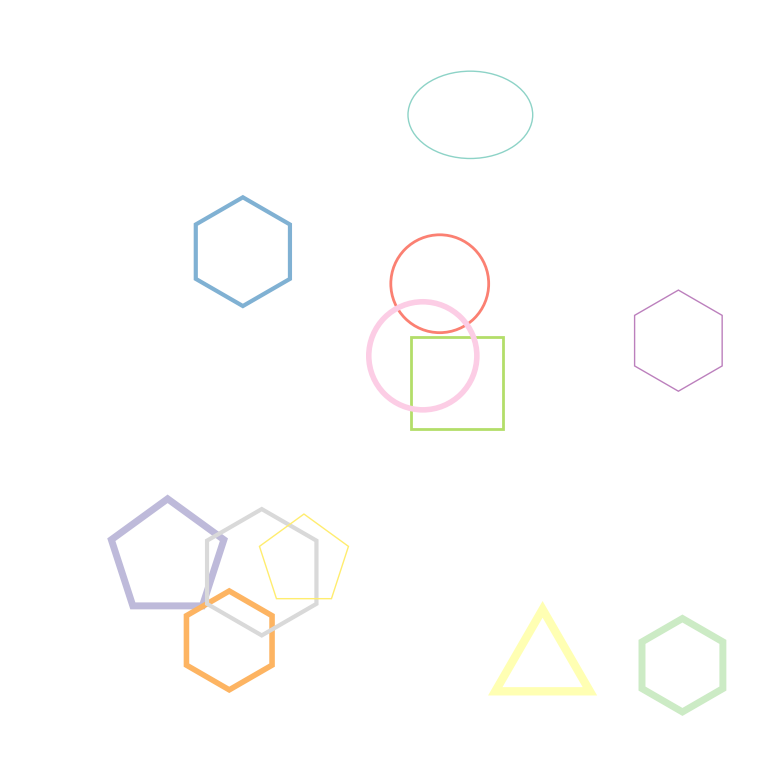[{"shape": "oval", "thickness": 0.5, "radius": 0.4, "center": [0.611, 0.851]}, {"shape": "triangle", "thickness": 3, "radius": 0.35, "center": [0.705, 0.138]}, {"shape": "pentagon", "thickness": 2.5, "radius": 0.38, "center": [0.218, 0.275]}, {"shape": "circle", "thickness": 1, "radius": 0.32, "center": [0.571, 0.632]}, {"shape": "hexagon", "thickness": 1.5, "radius": 0.35, "center": [0.315, 0.673]}, {"shape": "hexagon", "thickness": 2, "radius": 0.32, "center": [0.298, 0.168]}, {"shape": "square", "thickness": 1, "radius": 0.3, "center": [0.593, 0.503]}, {"shape": "circle", "thickness": 2, "radius": 0.35, "center": [0.549, 0.538]}, {"shape": "hexagon", "thickness": 1.5, "radius": 0.41, "center": [0.34, 0.257]}, {"shape": "hexagon", "thickness": 0.5, "radius": 0.33, "center": [0.881, 0.558]}, {"shape": "hexagon", "thickness": 2.5, "radius": 0.3, "center": [0.886, 0.136]}, {"shape": "pentagon", "thickness": 0.5, "radius": 0.3, "center": [0.395, 0.272]}]